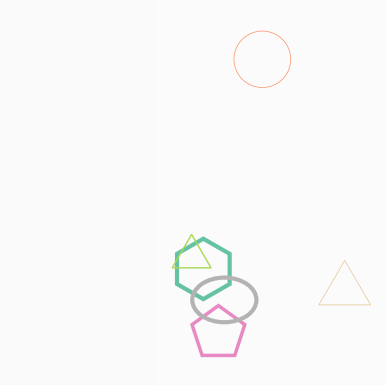[{"shape": "hexagon", "thickness": 3, "radius": 0.39, "center": [0.525, 0.301]}, {"shape": "circle", "thickness": 0.5, "radius": 0.37, "center": [0.677, 0.846]}, {"shape": "pentagon", "thickness": 2.5, "radius": 0.36, "center": [0.564, 0.135]}, {"shape": "triangle", "thickness": 1, "radius": 0.29, "center": [0.495, 0.333]}, {"shape": "triangle", "thickness": 0.5, "radius": 0.39, "center": [0.89, 0.247]}, {"shape": "oval", "thickness": 3, "radius": 0.41, "center": [0.579, 0.221]}]